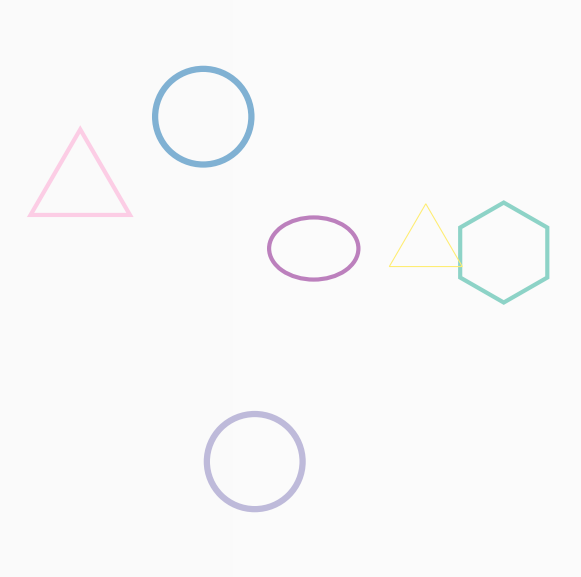[{"shape": "hexagon", "thickness": 2, "radius": 0.43, "center": [0.867, 0.562]}, {"shape": "circle", "thickness": 3, "radius": 0.41, "center": [0.438, 0.2]}, {"shape": "circle", "thickness": 3, "radius": 0.41, "center": [0.35, 0.797]}, {"shape": "triangle", "thickness": 2, "radius": 0.49, "center": [0.138, 0.676]}, {"shape": "oval", "thickness": 2, "radius": 0.38, "center": [0.54, 0.569]}, {"shape": "triangle", "thickness": 0.5, "radius": 0.36, "center": [0.733, 0.574]}]